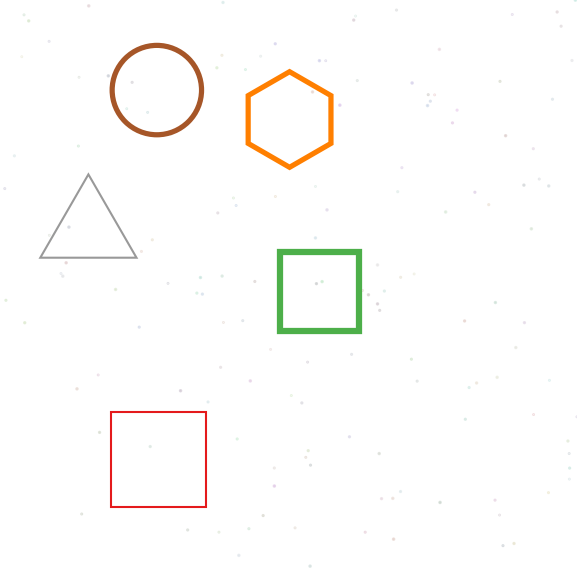[{"shape": "square", "thickness": 1, "radius": 0.41, "center": [0.275, 0.203]}, {"shape": "square", "thickness": 3, "radius": 0.34, "center": [0.554, 0.495]}, {"shape": "hexagon", "thickness": 2.5, "radius": 0.41, "center": [0.501, 0.792]}, {"shape": "circle", "thickness": 2.5, "radius": 0.39, "center": [0.272, 0.843]}, {"shape": "triangle", "thickness": 1, "radius": 0.48, "center": [0.153, 0.601]}]